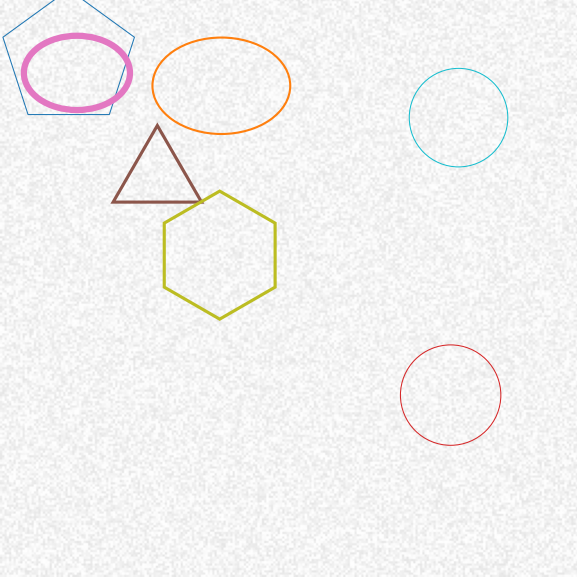[{"shape": "pentagon", "thickness": 0.5, "radius": 0.6, "center": [0.119, 0.898]}, {"shape": "oval", "thickness": 1, "radius": 0.6, "center": [0.383, 0.851]}, {"shape": "circle", "thickness": 0.5, "radius": 0.43, "center": [0.78, 0.315]}, {"shape": "triangle", "thickness": 1.5, "radius": 0.44, "center": [0.272, 0.693]}, {"shape": "oval", "thickness": 3, "radius": 0.46, "center": [0.133, 0.873]}, {"shape": "hexagon", "thickness": 1.5, "radius": 0.55, "center": [0.38, 0.557]}, {"shape": "circle", "thickness": 0.5, "radius": 0.43, "center": [0.794, 0.795]}]